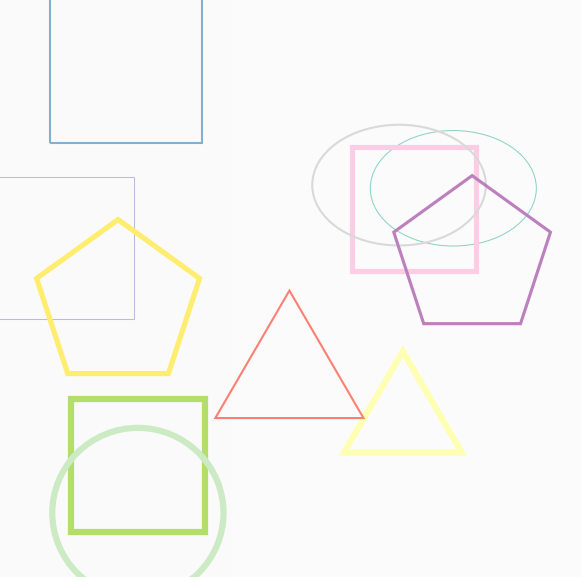[{"shape": "oval", "thickness": 0.5, "radius": 0.71, "center": [0.78, 0.673]}, {"shape": "triangle", "thickness": 3, "radius": 0.58, "center": [0.693, 0.274]}, {"shape": "square", "thickness": 0.5, "radius": 0.61, "center": [0.108, 0.57]}, {"shape": "triangle", "thickness": 1, "radius": 0.74, "center": [0.498, 0.349]}, {"shape": "square", "thickness": 1, "radius": 0.65, "center": [0.217, 0.883]}, {"shape": "square", "thickness": 3, "radius": 0.57, "center": [0.237, 0.193]}, {"shape": "square", "thickness": 2.5, "radius": 0.54, "center": [0.712, 0.637]}, {"shape": "oval", "thickness": 1, "radius": 0.75, "center": [0.686, 0.679]}, {"shape": "pentagon", "thickness": 1.5, "radius": 0.71, "center": [0.812, 0.553]}, {"shape": "circle", "thickness": 3, "radius": 0.74, "center": [0.237, 0.111]}, {"shape": "pentagon", "thickness": 2.5, "radius": 0.74, "center": [0.203, 0.472]}]